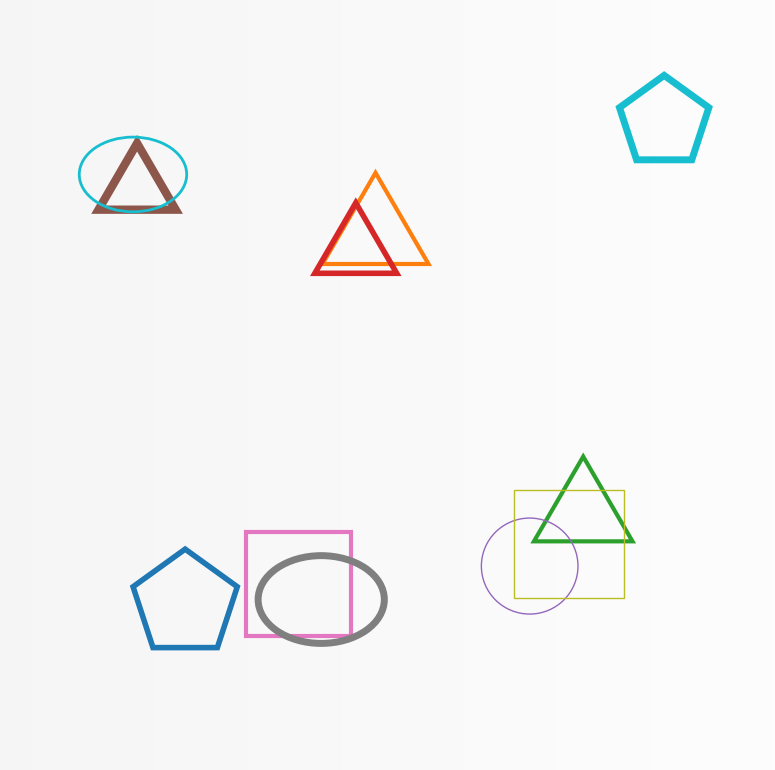[{"shape": "pentagon", "thickness": 2, "radius": 0.35, "center": [0.239, 0.216]}, {"shape": "triangle", "thickness": 1.5, "radius": 0.39, "center": [0.485, 0.697]}, {"shape": "triangle", "thickness": 1.5, "radius": 0.37, "center": [0.753, 0.334]}, {"shape": "triangle", "thickness": 2, "radius": 0.31, "center": [0.459, 0.676]}, {"shape": "circle", "thickness": 0.5, "radius": 0.31, "center": [0.683, 0.265]}, {"shape": "triangle", "thickness": 3, "radius": 0.29, "center": [0.177, 0.756]}, {"shape": "square", "thickness": 1.5, "radius": 0.34, "center": [0.386, 0.242]}, {"shape": "oval", "thickness": 2.5, "radius": 0.41, "center": [0.414, 0.221]}, {"shape": "square", "thickness": 0.5, "radius": 0.35, "center": [0.734, 0.294]}, {"shape": "pentagon", "thickness": 2.5, "radius": 0.3, "center": [0.857, 0.841]}, {"shape": "oval", "thickness": 1, "radius": 0.35, "center": [0.172, 0.773]}]